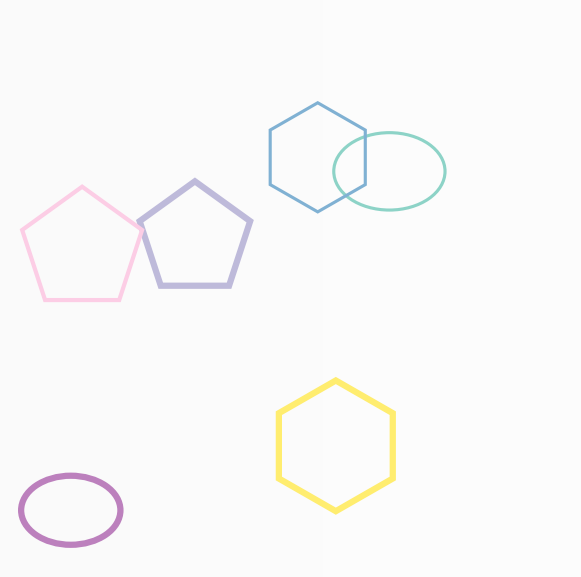[{"shape": "oval", "thickness": 1.5, "radius": 0.48, "center": [0.67, 0.702]}, {"shape": "pentagon", "thickness": 3, "radius": 0.5, "center": [0.335, 0.585]}, {"shape": "hexagon", "thickness": 1.5, "radius": 0.47, "center": [0.547, 0.727]}, {"shape": "pentagon", "thickness": 2, "radius": 0.54, "center": [0.141, 0.567]}, {"shape": "oval", "thickness": 3, "radius": 0.43, "center": [0.122, 0.116]}, {"shape": "hexagon", "thickness": 3, "radius": 0.57, "center": [0.578, 0.227]}]